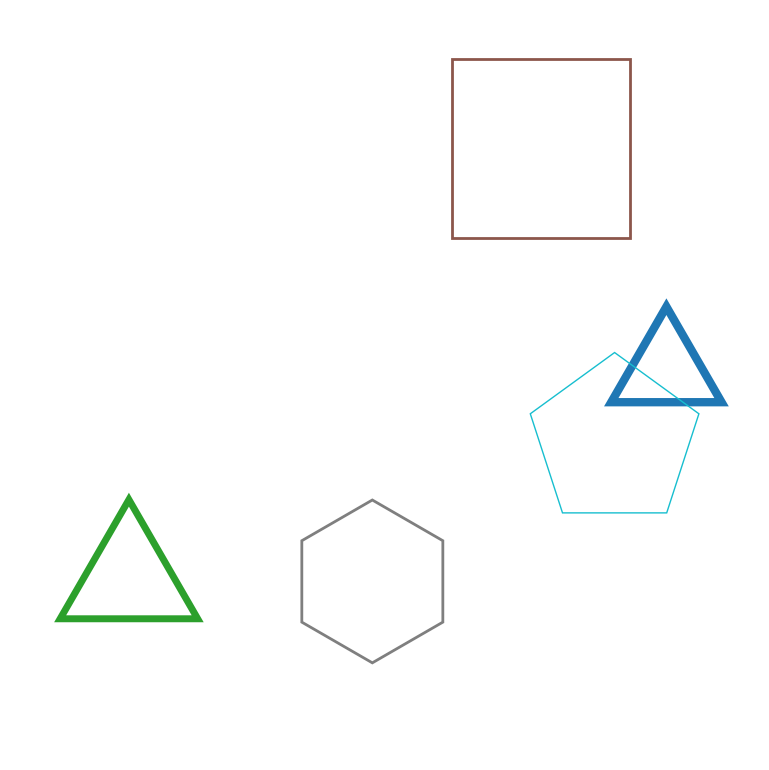[{"shape": "triangle", "thickness": 3, "radius": 0.41, "center": [0.865, 0.519]}, {"shape": "triangle", "thickness": 2.5, "radius": 0.52, "center": [0.167, 0.248]}, {"shape": "square", "thickness": 1, "radius": 0.58, "center": [0.702, 0.807]}, {"shape": "hexagon", "thickness": 1, "radius": 0.53, "center": [0.484, 0.245]}, {"shape": "pentagon", "thickness": 0.5, "radius": 0.58, "center": [0.798, 0.427]}]